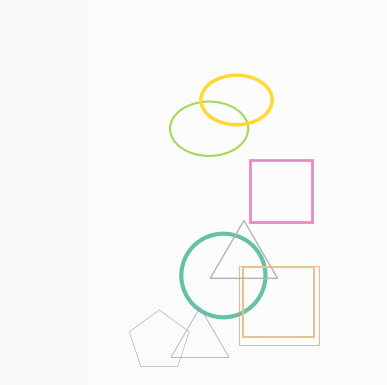[{"shape": "circle", "thickness": 3, "radius": 0.54, "center": [0.576, 0.284]}, {"shape": "square", "thickness": 0.5, "radius": 0.51, "center": [0.72, 0.206]}, {"shape": "triangle", "thickness": 0.5, "radius": 0.43, "center": [0.516, 0.115]}, {"shape": "square", "thickness": 2, "radius": 0.4, "center": [0.726, 0.503]}, {"shape": "oval", "thickness": 1.5, "radius": 0.5, "center": [0.54, 0.666]}, {"shape": "oval", "thickness": 2.5, "radius": 0.46, "center": [0.61, 0.74]}, {"shape": "square", "thickness": 1.5, "radius": 0.45, "center": [0.719, 0.216]}, {"shape": "triangle", "thickness": 1, "radius": 0.5, "center": [0.629, 0.327]}, {"shape": "pentagon", "thickness": 0.5, "radius": 0.41, "center": [0.411, 0.113]}]